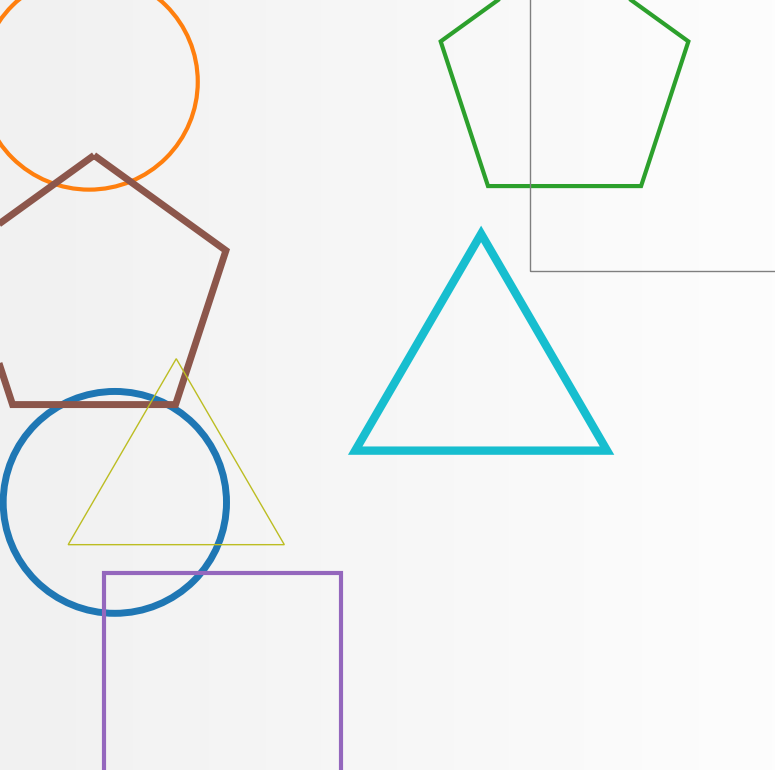[{"shape": "circle", "thickness": 2.5, "radius": 0.72, "center": [0.148, 0.348]}, {"shape": "circle", "thickness": 1.5, "radius": 0.7, "center": [0.115, 0.894]}, {"shape": "pentagon", "thickness": 1.5, "radius": 0.84, "center": [0.728, 0.894]}, {"shape": "square", "thickness": 1.5, "radius": 0.77, "center": [0.287, 0.103]}, {"shape": "pentagon", "thickness": 2.5, "radius": 0.89, "center": [0.121, 0.619]}, {"shape": "square", "thickness": 0.5, "radius": 0.98, "center": [0.879, 0.843]}, {"shape": "triangle", "thickness": 0.5, "radius": 0.81, "center": [0.227, 0.373]}, {"shape": "triangle", "thickness": 3, "radius": 0.94, "center": [0.621, 0.509]}]